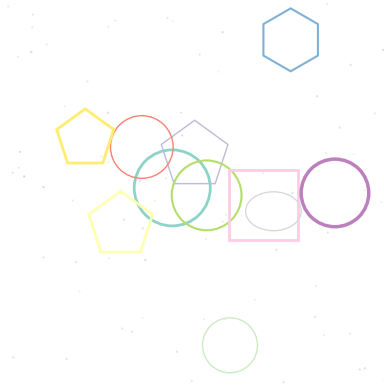[{"shape": "circle", "thickness": 2, "radius": 0.49, "center": [0.447, 0.512]}, {"shape": "pentagon", "thickness": 2, "radius": 0.44, "center": [0.313, 0.416]}, {"shape": "pentagon", "thickness": 1, "radius": 0.45, "center": [0.505, 0.597]}, {"shape": "circle", "thickness": 1, "radius": 0.41, "center": [0.368, 0.618]}, {"shape": "hexagon", "thickness": 1.5, "radius": 0.41, "center": [0.755, 0.897]}, {"shape": "circle", "thickness": 1.5, "radius": 0.45, "center": [0.537, 0.493]}, {"shape": "square", "thickness": 2, "radius": 0.45, "center": [0.685, 0.468]}, {"shape": "oval", "thickness": 1, "radius": 0.36, "center": [0.71, 0.451]}, {"shape": "circle", "thickness": 2.5, "radius": 0.44, "center": [0.87, 0.499]}, {"shape": "circle", "thickness": 1, "radius": 0.36, "center": [0.597, 0.103]}, {"shape": "pentagon", "thickness": 2, "radius": 0.39, "center": [0.221, 0.639]}]